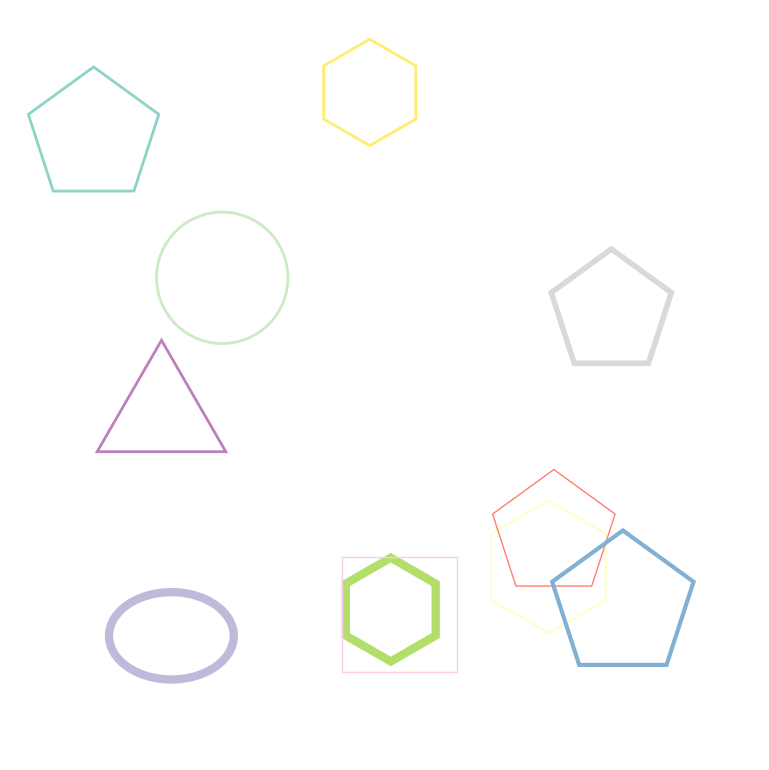[{"shape": "pentagon", "thickness": 1, "radius": 0.45, "center": [0.122, 0.824]}, {"shape": "hexagon", "thickness": 0.5, "radius": 0.43, "center": [0.713, 0.264]}, {"shape": "oval", "thickness": 3, "radius": 0.41, "center": [0.223, 0.174]}, {"shape": "pentagon", "thickness": 0.5, "radius": 0.42, "center": [0.719, 0.307]}, {"shape": "pentagon", "thickness": 1.5, "radius": 0.48, "center": [0.809, 0.215]}, {"shape": "hexagon", "thickness": 3, "radius": 0.34, "center": [0.507, 0.208]}, {"shape": "square", "thickness": 0.5, "radius": 0.37, "center": [0.519, 0.202]}, {"shape": "pentagon", "thickness": 2, "radius": 0.41, "center": [0.794, 0.595]}, {"shape": "triangle", "thickness": 1, "radius": 0.48, "center": [0.21, 0.462]}, {"shape": "circle", "thickness": 1, "radius": 0.43, "center": [0.289, 0.639]}, {"shape": "hexagon", "thickness": 1, "radius": 0.35, "center": [0.48, 0.88]}]